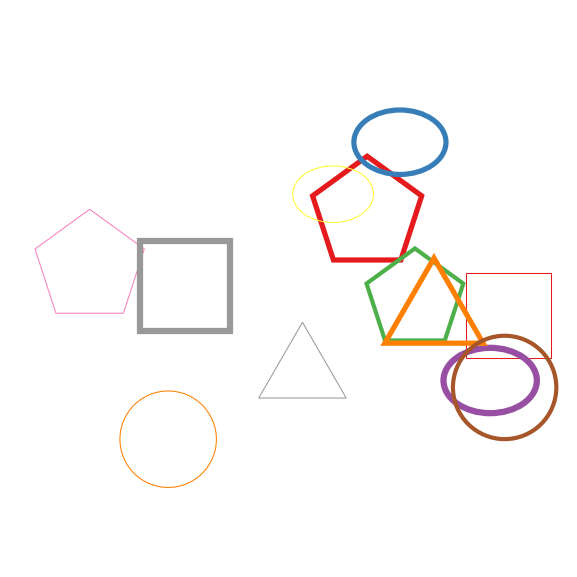[{"shape": "square", "thickness": 0.5, "radius": 0.37, "center": [0.881, 0.453]}, {"shape": "pentagon", "thickness": 2.5, "radius": 0.5, "center": [0.636, 0.629]}, {"shape": "oval", "thickness": 2.5, "radius": 0.4, "center": [0.693, 0.753]}, {"shape": "pentagon", "thickness": 2, "radius": 0.44, "center": [0.718, 0.481]}, {"shape": "oval", "thickness": 3, "radius": 0.4, "center": [0.849, 0.34]}, {"shape": "triangle", "thickness": 2.5, "radius": 0.49, "center": [0.752, 0.454]}, {"shape": "circle", "thickness": 0.5, "radius": 0.42, "center": [0.291, 0.239]}, {"shape": "oval", "thickness": 0.5, "radius": 0.35, "center": [0.577, 0.663]}, {"shape": "circle", "thickness": 2, "radius": 0.45, "center": [0.874, 0.328]}, {"shape": "pentagon", "thickness": 0.5, "radius": 0.5, "center": [0.155, 0.537]}, {"shape": "square", "thickness": 3, "radius": 0.39, "center": [0.32, 0.504]}, {"shape": "triangle", "thickness": 0.5, "radius": 0.44, "center": [0.524, 0.354]}]